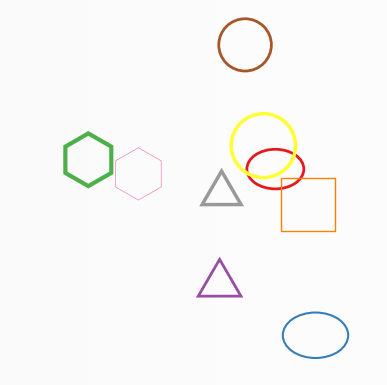[{"shape": "oval", "thickness": 2, "radius": 0.37, "center": [0.711, 0.561]}, {"shape": "oval", "thickness": 1.5, "radius": 0.42, "center": [0.814, 0.129]}, {"shape": "hexagon", "thickness": 3, "radius": 0.34, "center": [0.228, 0.585]}, {"shape": "triangle", "thickness": 2, "radius": 0.32, "center": [0.567, 0.263]}, {"shape": "square", "thickness": 1, "radius": 0.35, "center": [0.796, 0.469]}, {"shape": "circle", "thickness": 2.5, "radius": 0.41, "center": [0.68, 0.622]}, {"shape": "circle", "thickness": 2, "radius": 0.34, "center": [0.632, 0.883]}, {"shape": "hexagon", "thickness": 0.5, "radius": 0.34, "center": [0.357, 0.548]}, {"shape": "triangle", "thickness": 2.5, "radius": 0.29, "center": [0.572, 0.498]}]